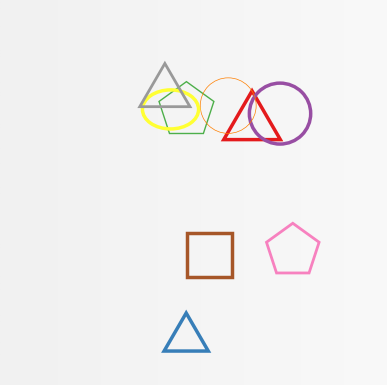[{"shape": "triangle", "thickness": 2.5, "radius": 0.42, "center": [0.65, 0.68]}, {"shape": "triangle", "thickness": 2.5, "radius": 0.33, "center": [0.48, 0.121]}, {"shape": "pentagon", "thickness": 1, "radius": 0.37, "center": [0.481, 0.713]}, {"shape": "circle", "thickness": 2.5, "radius": 0.4, "center": [0.723, 0.705]}, {"shape": "circle", "thickness": 0.5, "radius": 0.36, "center": [0.589, 0.726]}, {"shape": "oval", "thickness": 2.5, "radius": 0.36, "center": [0.44, 0.716]}, {"shape": "square", "thickness": 2.5, "radius": 0.29, "center": [0.541, 0.338]}, {"shape": "pentagon", "thickness": 2, "radius": 0.36, "center": [0.756, 0.349]}, {"shape": "triangle", "thickness": 2, "radius": 0.37, "center": [0.425, 0.76]}]